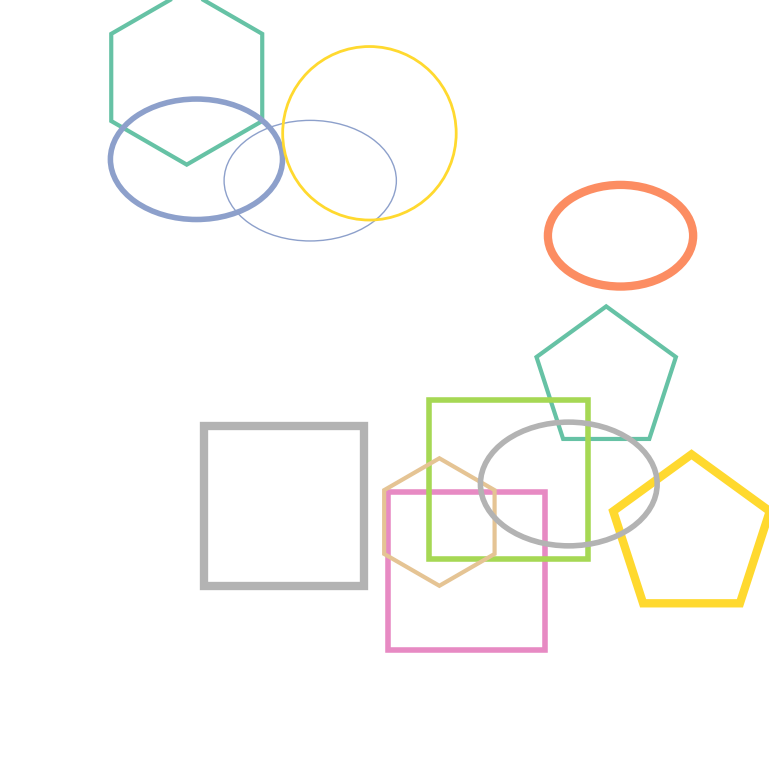[{"shape": "pentagon", "thickness": 1.5, "radius": 0.48, "center": [0.787, 0.507]}, {"shape": "hexagon", "thickness": 1.5, "radius": 0.57, "center": [0.243, 0.899]}, {"shape": "oval", "thickness": 3, "radius": 0.47, "center": [0.806, 0.694]}, {"shape": "oval", "thickness": 2, "radius": 0.56, "center": [0.255, 0.793]}, {"shape": "oval", "thickness": 0.5, "radius": 0.56, "center": [0.403, 0.765]}, {"shape": "square", "thickness": 2, "radius": 0.51, "center": [0.606, 0.259]}, {"shape": "square", "thickness": 2, "radius": 0.52, "center": [0.66, 0.377]}, {"shape": "pentagon", "thickness": 3, "radius": 0.53, "center": [0.898, 0.303]}, {"shape": "circle", "thickness": 1, "radius": 0.56, "center": [0.48, 0.827]}, {"shape": "hexagon", "thickness": 1.5, "radius": 0.41, "center": [0.571, 0.322]}, {"shape": "oval", "thickness": 2, "radius": 0.57, "center": [0.739, 0.371]}, {"shape": "square", "thickness": 3, "radius": 0.52, "center": [0.369, 0.343]}]